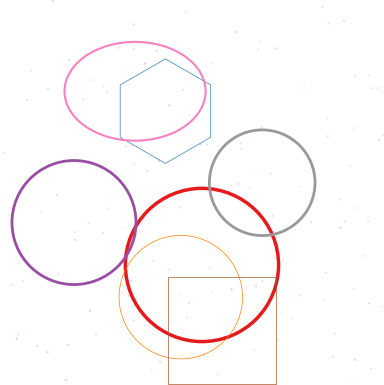[{"shape": "circle", "thickness": 2.5, "radius": 0.99, "center": [0.525, 0.312]}, {"shape": "hexagon", "thickness": 0.5, "radius": 0.68, "center": [0.43, 0.711]}, {"shape": "circle", "thickness": 2, "radius": 0.81, "center": [0.192, 0.422]}, {"shape": "circle", "thickness": 0.5, "radius": 0.8, "center": [0.47, 0.228]}, {"shape": "square", "thickness": 0.5, "radius": 0.7, "center": [0.577, 0.141]}, {"shape": "oval", "thickness": 1.5, "radius": 0.92, "center": [0.351, 0.763]}, {"shape": "circle", "thickness": 2, "radius": 0.69, "center": [0.681, 0.525]}]